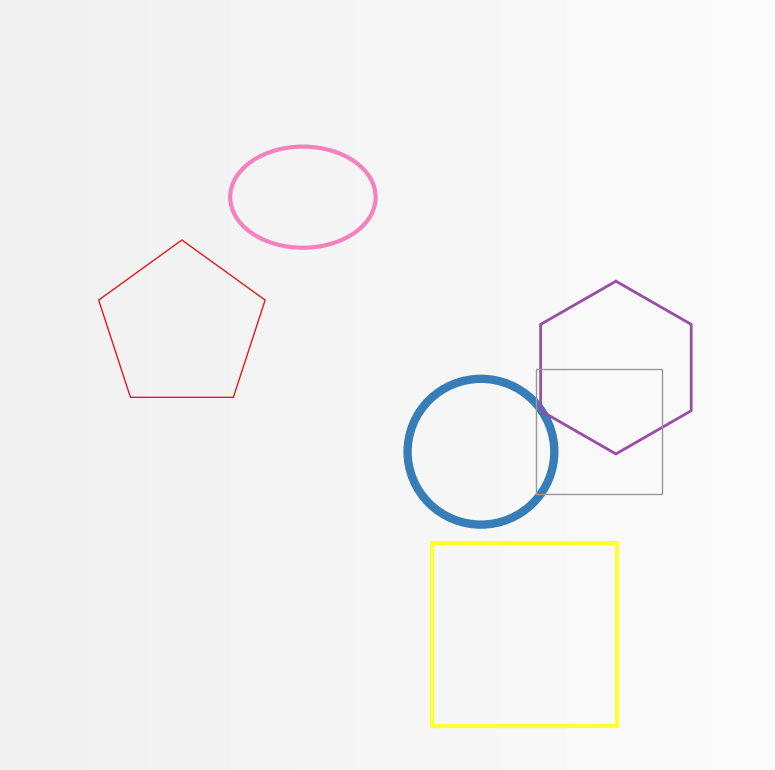[{"shape": "pentagon", "thickness": 0.5, "radius": 0.56, "center": [0.235, 0.575]}, {"shape": "circle", "thickness": 3, "radius": 0.47, "center": [0.621, 0.413]}, {"shape": "hexagon", "thickness": 1, "radius": 0.56, "center": [0.795, 0.523]}, {"shape": "square", "thickness": 1.5, "radius": 0.6, "center": [0.677, 0.176]}, {"shape": "oval", "thickness": 1.5, "radius": 0.47, "center": [0.391, 0.744]}, {"shape": "square", "thickness": 0.5, "radius": 0.4, "center": [0.773, 0.44]}]